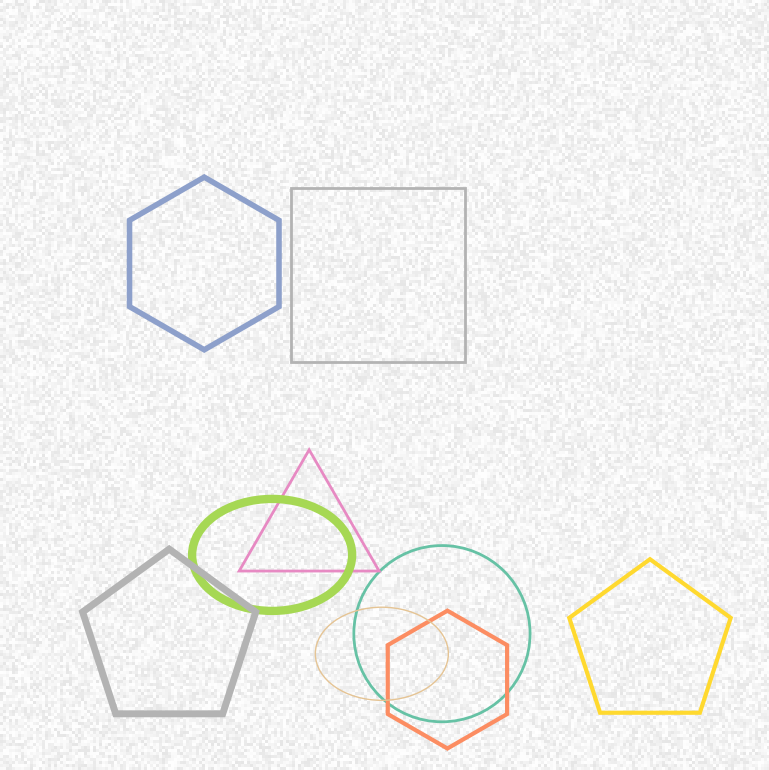[{"shape": "circle", "thickness": 1, "radius": 0.57, "center": [0.574, 0.177]}, {"shape": "hexagon", "thickness": 1.5, "radius": 0.45, "center": [0.581, 0.117]}, {"shape": "hexagon", "thickness": 2, "radius": 0.56, "center": [0.265, 0.658]}, {"shape": "triangle", "thickness": 1, "radius": 0.52, "center": [0.401, 0.311]}, {"shape": "oval", "thickness": 3, "radius": 0.52, "center": [0.353, 0.279]}, {"shape": "pentagon", "thickness": 1.5, "radius": 0.55, "center": [0.844, 0.164]}, {"shape": "oval", "thickness": 0.5, "radius": 0.43, "center": [0.496, 0.151]}, {"shape": "square", "thickness": 1, "radius": 0.57, "center": [0.491, 0.643]}, {"shape": "pentagon", "thickness": 2.5, "radius": 0.59, "center": [0.22, 0.169]}]